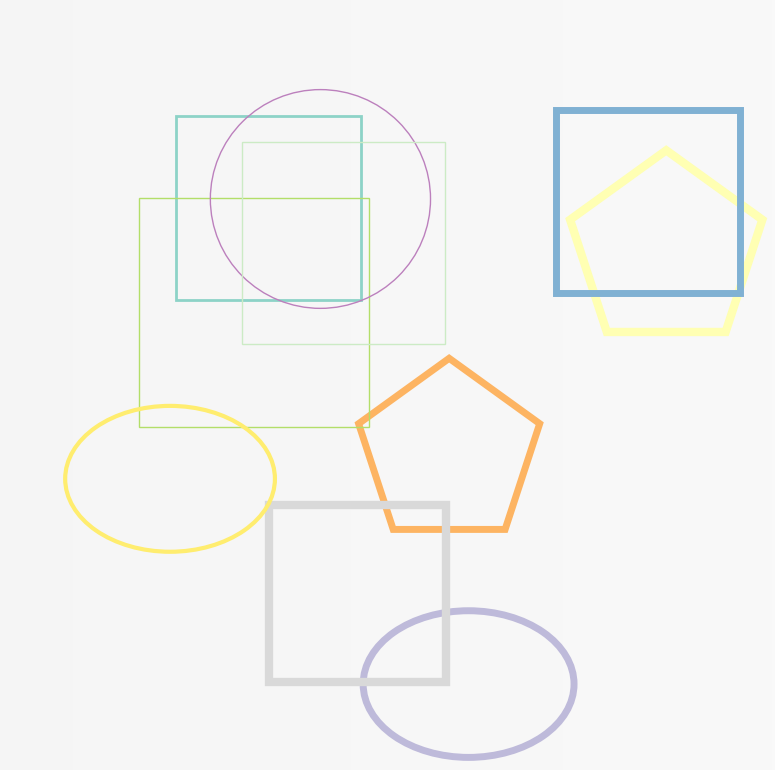[{"shape": "square", "thickness": 1, "radius": 0.6, "center": [0.346, 0.73]}, {"shape": "pentagon", "thickness": 3, "radius": 0.65, "center": [0.86, 0.674]}, {"shape": "oval", "thickness": 2.5, "radius": 0.68, "center": [0.605, 0.112]}, {"shape": "square", "thickness": 2.5, "radius": 0.59, "center": [0.837, 0.738]}, {"shape": "pentagon", "thickness": 2.5, "radius": 0.61, "center": [0.58, 0.412]}, {"shape": "square", "thickness": 0.5, "radius": 0.74, "center": [0.328, 0.594]}, {"shape": "square", "thickness": 3, "radius": 0.57, "center": [0.461, 0.229]}, {"shape": "circle", "thickness": 0.5, "radius": 0.71, "center": [0.413, 0.742]}, {"shape": "square", "thickness": 0.5, "radius": 0.66, "center": [0.443, 0.684]}, {"shape": "oval", "thickness": 1.5, "radius": 0.68, "center": [0.219, 0.378]}]